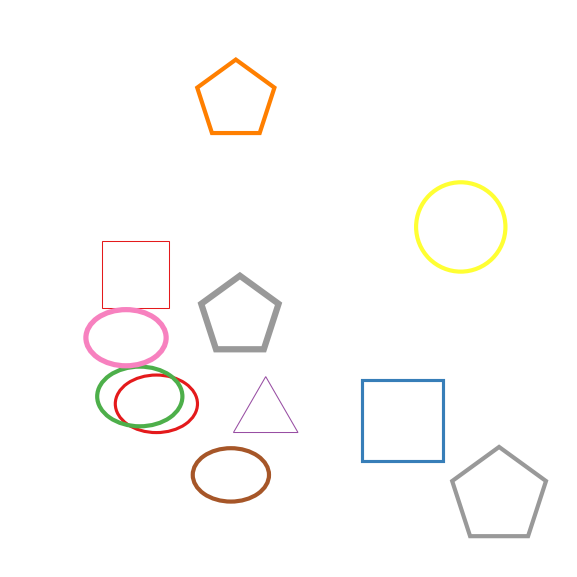[{"shape": "square", "thickness": 0.5, "radius": 0.29, "center": [0.234, 0.524]}, {"shape": "oval", "thickness": 1.5, "radius": 0.36, "center": [0.271, 0.3]}, {"shape": "square", "thickness": 1.5, "radius": 0.35, "center": [0.697, 0.271]}, {"shape": "oval", "thickness": 2, "radius": 0.37, "center": [0.242, 0.313]}, {"shape": "triangle", "thickness": 0.5, "radius": 0.32, "center": [0.46, 0.282]}, {"shape": "pentagon", "thickness": 2, "radius": 0.35, "center": [0.408, 0.826]}, {"shape": "circle", "thickness": 2, "radius": 0.39, "center": [0.798, 0.606]}, {"shape": "oval", "thickness": 2, "radius": 0.33, "center": [0.4, 0.177]}, {"shape": "oval", "thickness": 2.5, "radius": 0.35, "center": [0.218, 0.414]}, {"shape": "pentagon", "thickness": 2, "radius": 0.43, "center": [0.864, 0.14]}, {"shape": "pentagon", "thickness": 3, "radius": 0.35, "center": [0.415, 0.451]}]